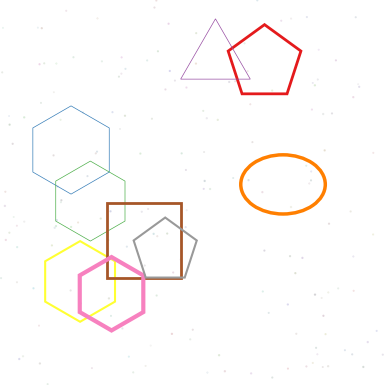[{"shape": "pentagon", "thickness": 2, "radius": 0.5, "center": [0.687, 0.837]}, {"shape": "hexagon", "thickness": 0.5, "radius": 0.57, "center": [0.185, 0.61]}, {"shape": "hexagon", "thickness": 0.5, "radius": 0.52, "center": [0.235, 0.478]}, {"shape": "triangle", "thickness": 0.5, "radius": 0.52, "center": [0.56, 0.847]}, {"shape": "oval", "thickness": 2.5, "radius": 0.55, "center": [0.735, 0.521]}, {"shape": "hexagon", "thickness": 1.5, "radius": 0.52, "center": [0.208, 0.269]}, {"shape": "square", "thickness": 2, "radius": 0.49, "center": [0.374, 0.376]}, {"shape": "hexagon", "thickness": 3, "radius": 0.48, "center": [0.29, 0.237]}, {"shape": "pentagon", "thickness": 1.5, "radius": 0.43, "center": [0.429, 0.349]}]